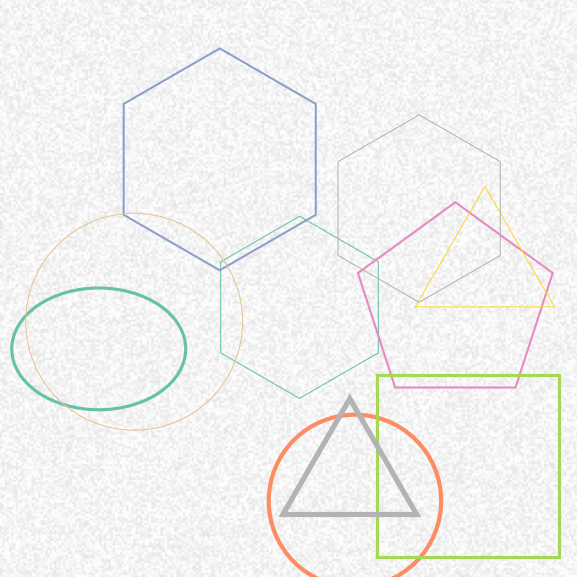[{"shape": "hexagon", "thickness": 0.5, "radius": 0.79, "center": [0.519, 0.467]}, {"shape": "oval", "thickness": 1.5, "radius": 0.75, "center": [0.171, 0.395]}, {"shape": "circle", "thickness": 2, "radius": 0.75, "center": [0.615, 0.132]}, {"shape": "hexagon", "thickness": 1, "radius": 0.96, "center": [0.38, 0.723]}, {"shape": "pentagon", "thickness": 1, "radius": 0.89, "center": [0.788, 0.472]}, {"shape": "square", "thickness": 1.5, "radius": 0.79, "center": [0.811, 0.193]}, {"shape": "triangle", "thickness": 0.5, "radius": 0.7, "center": [0.84, 0.537]}, {"shape": "circle", "thickness": 0.5, "radius": 0.94, "center": [0.232, 0.442]}, {"shape": "triangle", "thickness": 2.5, "radius": 0.67, "center": [0.606, 0.175]}, {"shape": "hexagon", "thickness": 0.5, "radius": 0.81, "center": [0.726, 0.638]}]